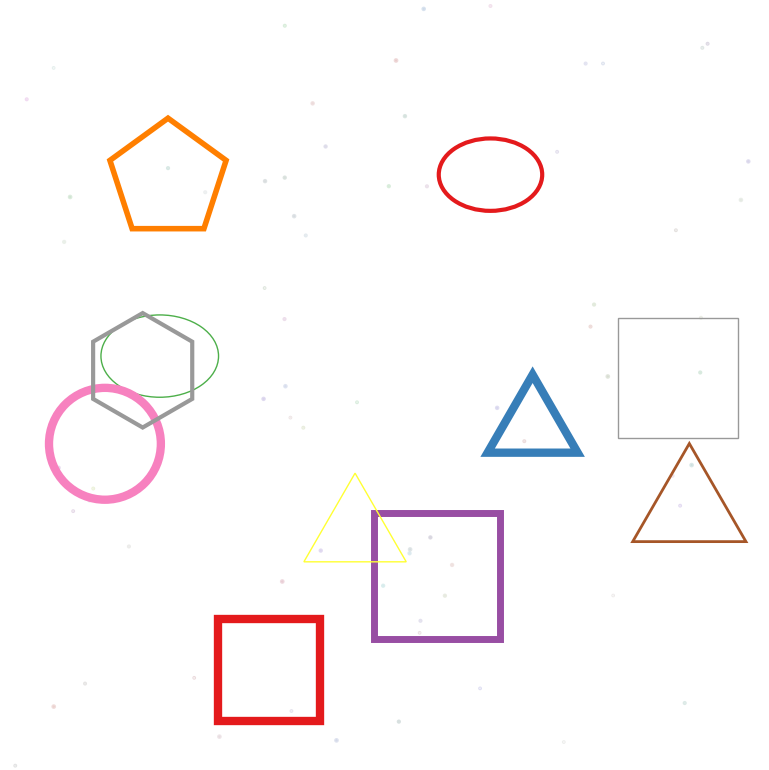[{"shape": "square", "thickness": 3, "radius": 0.33, "center": [0.349, 0.13]}, {"shape": "oval", "thickness": 1.5, "radius": 0.34, "center": [0.637, 0.773]}, {"shape": "triangle", "thickness": 3, "radius": 0.34, "center": [0.692, 0.446]}, {"shape": "oval", "thickness": 0.5, "radius": 0.38, "center": [0.207, 0.538]}, {"shape": "square", "thickness": 2.5, "radius": 0.41, "center": [0.567, 0.252]}, {"shape": "pentagon", "thickness": 2, "radius": 0.4, "center": [0.218, 0.767]}, {"shape": "triangle", "thickness": 0.5, "radius": 0.38, "center": [0.461, 0.309]}, {"shape": "triangle", "thickness": 1, "radius": 0.42, "center": [0.895, 0.339]}, {"shape": "circle", "thickness": 3, "radius": 0.36, "center": [0.136, 0.424]}, {"shape": "square", "thickness": 0.5, "radius": 0.39, "center": [0.88, 0.509]}, {"shape": "hexagon", "thickness": 1.5, "radius": 0.37, "center": [0.185, 0.519]}]